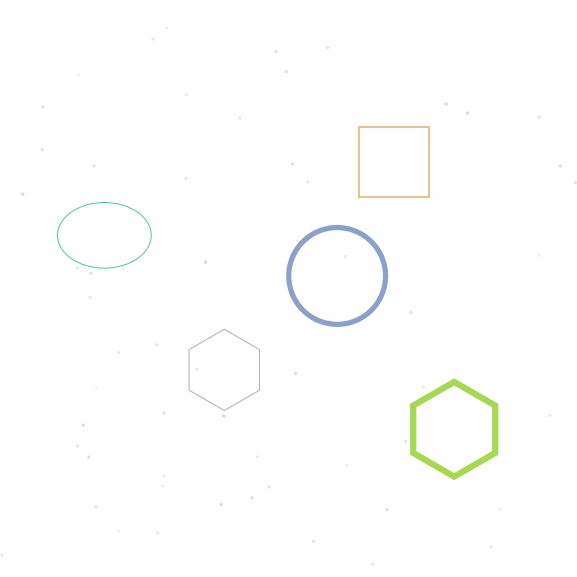[{"shape": "oval", "thickness": 0.5, "radius": 0.41, "center": [0.181, 0.592]}, {"shape": "circle", "thickness": 2.5, "radius": 0.42, "center": [0.584, 0.521]}, {"shape": "hexagon", "thickness": 3, "radius": 0.41, "center": [0.787, 0.256]}, {"shape": "square", "thickness": 1, "radius": 0.3, "center": [0.682, 0.719]}, {"shape": "hexagon", "thickness": 0.5, "radius": 0.35, "center": [0.388, 0.359]}]